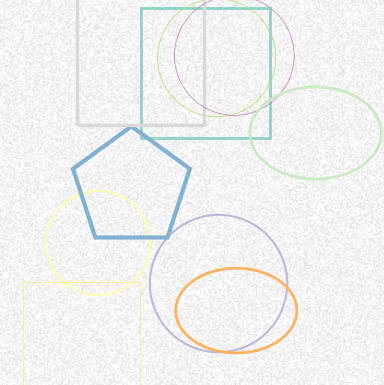[{"shape": "square", "thickness": 2, "radius": 0.84, "center": [0.533, 0.81]}, {"shape": "circle", "thickness": 1.5, "radius": 0.68, "center": [0.255, 0.369]}, {"shape": "circle", "thickness": 1.5, "radius": 0.89, "center": [0.568, 0.264]}, {"shape": "pentagon", "thickness": 3, "radius": 0.8, "center": [0.341, 0.512]}, {"shape": "oval", "thickness": 2, "radius": 0.79, "center": [0.614, 0.193]}, {"shape": "circle", "thickness": 0.5, "radius": 0.77, "center": [0.563, 0.85]}, {"shape": "square", "thickness": 2.5, "radius": 0.82, "center": [0.365, 0.841]}, {"shape": "circle", "thickness": 0.5, "radius": 0.78, "center": [0.609, 0.856]}, {"shape": "oval", "thickness": 2, "radius": 0.85, "center": [0.82, 0.655]}, {"shape": "square", "thickness": 0.5, "radius": 0.76, "center": [0.212, 0.116]}]